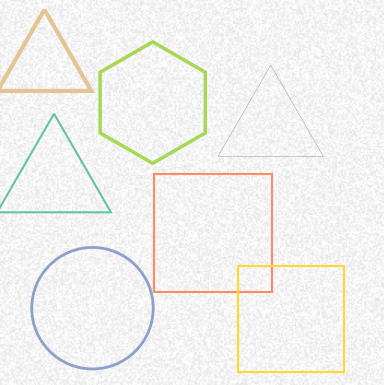[{"shape": "triangle", "thickness": 1.5, "radius": 0.85, "center": [0.14, 0.534]}, {"shape": "square", "thickness": 1.5, "radius": 0.76, "center": [0.554, 0.395]}, {"shape": "circle", "thickness": 2, "radius": 0.79, "center": [0.24, 0.199]}, {"shape": "hexagon", "thickness": 2.5, "radius": 0.79, "center": [0.397, 0.734]}, {"shape": "square", "thickness": 1.5, "radius": 0.69, "center": [0.756, 0.172]}, {"shape": "triangle", "thickness": 3, "radius": 0.7, "center": [0.115, 0.834]}, {"shape": "triangle", "thickness": 0.5, "radius": 0.79, "center": [0.703, 0.673]}]